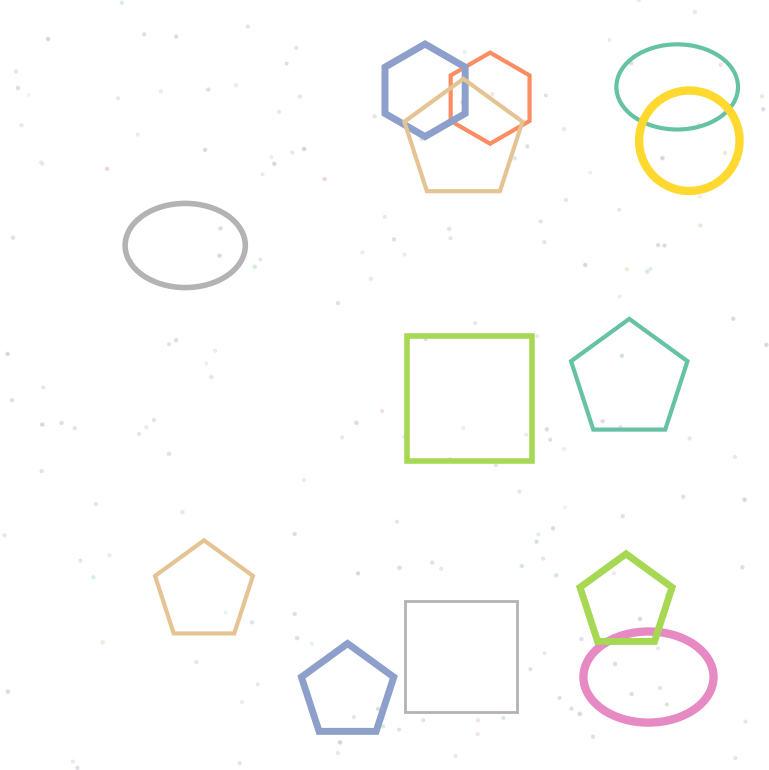[{"shape": "oval", "thickness": 1.5, "radius": 0.39, "center": [0.879, 0.887]}, {"shape": "pentagon", "thickness": 1.5, "radius": 0.4, "center": [0.817, 0.506]}, {"shape": "hexagon", "thickness": 1.5, "radius": 0.3, "center": [0.637, 0.873]}, {"shape": "pentagon", "thickness": 2.5, "radius": 0.32, "center": [0.451, 0.101]}, {"shape": "hexagon", "thickness": 2.5, "radius": 0.3, "center": [0.552, 0.883]}, {"shape": "oval", "thickness": 3, "radius": 0.42, "center": [0.842, 0.121]}, {"shape": "pentagon", "thickness": 2.5, "radius": 0.31, "center": [0.813, 0.218]}, {"shape": "square", "thickness": 2, "radius": 0.4, "center": [0.61, 0.482]}, {"shape": "circle", "thickness": 3, "radius": 0.33, "center": [0.895, 0.817]}, {"shape": "pentagon", "thickness": 1.5, "radius": 0.4, "center": [0.602, 0.817]}, {"shape": "pentagon", "thickness": 1.5, "radius": 0.33, "center": [0.265, 0.231]}, {"shape": "square", "thickness": 1, "radius": 0.36, "center": [0.599, 0.147]}, {"shape": "oval", "thickness": 2, "radius": 0.39, "center": [0.241, 0.681]}]